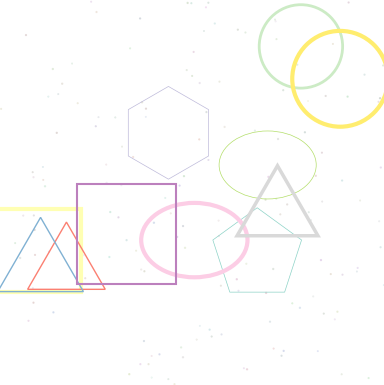[{"shape": "pentagon", "thickness": 0.5, "radius": 0.61, "center": [0.668, 0.339]}, {"shape": "square", "thickness": 3, "radius": 0.54, "center": [0.102, 0.349]}, {"shape": "hexagon", "thickness": 0.5, "radius": 0.6, "center": [0.438, 0.655]}, {"shape": "triangle", "thickness": 1, "radius": 0.58, "center": [0.173, 0.307]}, {"shape": "triangle", "thickness": 1, "radius": 0.64, "center": [0.105, 0.307]}, {"shape": "oval", "thickness": 0.5, "radius": 0.63, "center": [0.695, 0.572]}, {"shape": "oval", "thickness": 3, "radius": 0.69, "center": [0.505, 0.376]}, {"shape": "triangle", "thickness": 2.5, "radius": 0.61, "center": [0.721, 0.448]}, {"shape": "square", "thickness": 1.5, "radius": 0.65, "center": [0.328, 0.392]}, {"shape": "circle", "thickness": 2, "radius": 0.54, "center": [0.782, 0.879]}, {"shape": "circle", "thickness": 3, "radius": 0.62, "center": [0.884, 0.795]}]